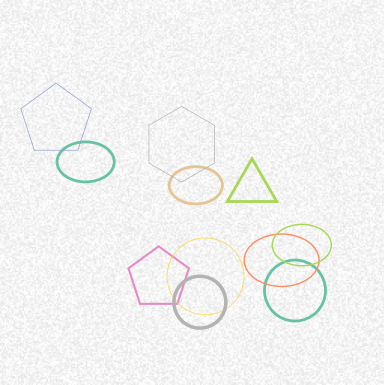[{"shape": "circle", "thickness": 2, "radius": 0.4, "center": [0.766, 0.245]}, {"shape": "oval", "thickness": 2, "radius": 0.37, "center": [0.222, 0.58]}, {"shape": "oval", "thickness": 1, "radius": 0.49, "center": [0.731, 0.324]}, {"shape": "pentagon", "thickness": 0.5, "radius": 0.48, "center": [0.146, 0.688]}, {"shape": "pentagon", "thickness": 1.5, "radius": 0.41, "center": [0.412, 0.278]}, {"shape": "triangle", "thickness": 2, "radius": 0.37, "center": [0.655, 0.514]}, {"shape": "oval", "thickness": 1, "radius": 0.38, "center": [0.784, 0.364]}, {"shape": "circle", "thickness": 0.5, "radius": 0.5, "center": [0.534, 0.282]}, {"shape": "oval", "thickness": 2, "radius": 0.35, "center": [0.509, 0.519]}, {"shape": "circle", "thickness": 2.5, "radius": 0.34, "center": [0.519, 0.215]}, {"shape": "hexagon", "thickness": 0.5, "radius": 0.49, "center": [0.472, 0.625]}]